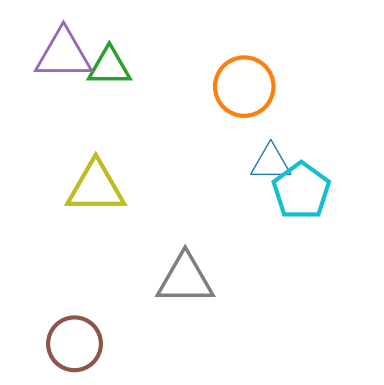[{"shape": "triangle", "thickness": 1, "radius": 0.3, "center": [0.703, 0.577]}, {"shape": "circle", "thickness": 3, "radius": 0.38, "center": [0.634, 0.775]}, {"shape": "triangle", "thickness": 2.5, "radius": 0.31, "center": [0.284, 0.827]}, {"shape": "triangle", "thickness": 2, "radius": 0.42, "center": [0.165, 0.859]}, {"shape": "circle", "thickness": 3, "radius": 0.34, "center": [0.194, 0.107]}, {"shape": "triangle", "thickness": 2.5, "radius": 0.42, "center": [0.481, 0.275]}, {"shape": "triangle", "thickness": 3, "radius": 0.43, "center": [0.249, 0.513]}, {"shape": "pentagon", "thickness": 3, "radius": 0.38, "center": [0.783, 0.504]}]